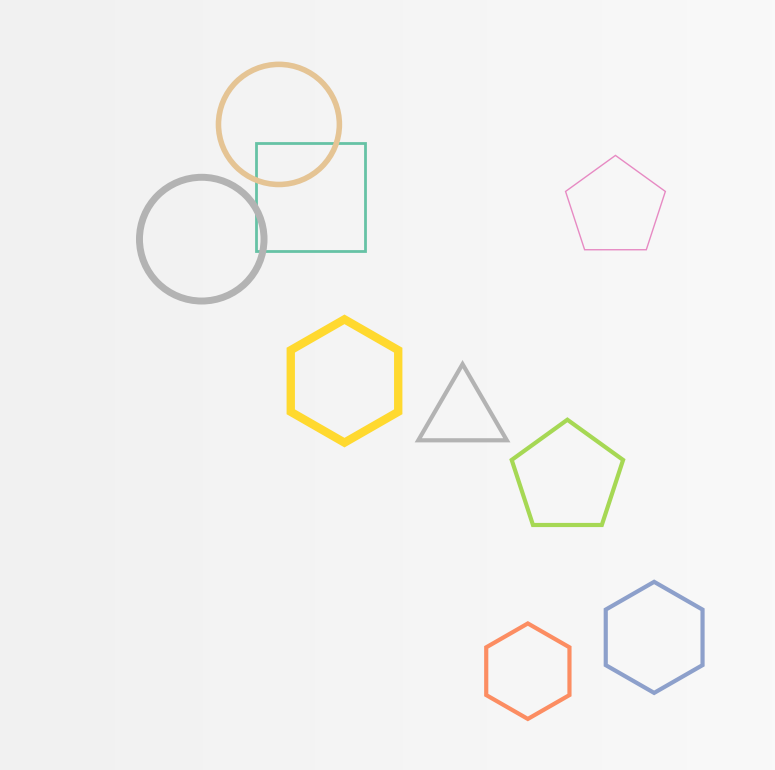[{"shape": "square", "thickness": 1, "radius": 0.35, "center": [0.4, 0.744]}, {"shape": "hexagon", "thickness": 1.5, "radius": 0.31, "center": [0.681, 0.128]}, {"shape": "hexagon", "thickness": 1.5, "radius": 0.36, "center": [0.844, 0.172]}, {"shape": "pentagon", "thickness": 0.5, "radius": 0.34, "center": [0.794, 0.73]}, {"shape": "pentagon", "thickness": 1.5, "radius": 0.38, "center": [0.732, 0.379]}, {"shape": "hexagon", "thickness": 3, "radius": 0.4, "center": [0.445, 0.505]}, {"shape": "circle", "thickness": 2, "radius": 0.39, "center": [0.36, 0.838]}, {"shape": "circle", "thickness": 2.5, "radius": 0.4, "center": [0.26, 0.689]}, {"shape": "triangle", "thickness": 1.5, "radius": 0.33, "center": [0.597, 0.461]}]